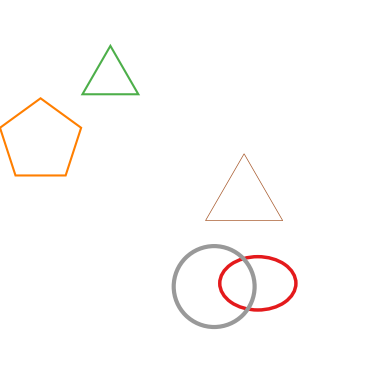[{"shape": "oval", "thickness": 2.5, "radius": 0.49, "center": [0.67, 0.264]}, {"shape": "triangle", "thickness": 1.5, "radius": 0.42, "center": [0.287, 0.797]}, {"shape": "pentagon", "thickness": 1.5, "radius": 0.55, "center": [0.105, 0.634]}, {"shape": "triangle", "thickness": 0.5, "radius": 0.58, "center": [0.634, 0.485]}, {"shape": "circle", "thickness": 3, "radius": 0.53, "center": [0.556, 0.256]}]